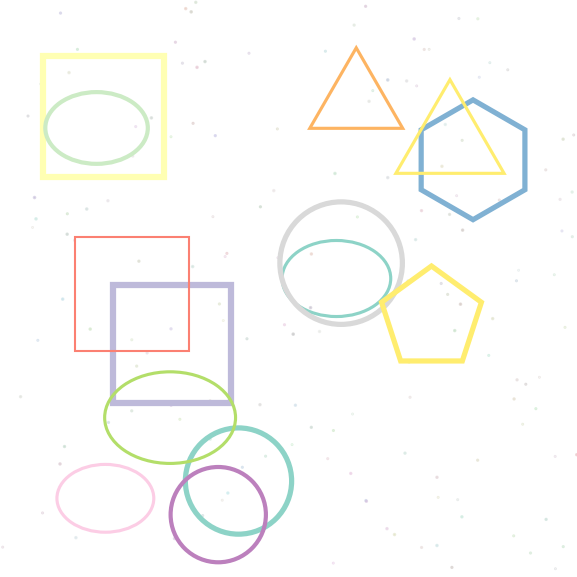[{"shape": "circle", "thickness": 2.5, "radius": 0.46, "center": [0.413, 0.166]}, {"shape": "oval", "thickness": 1.5, "radius": 0.47, "center": [0.583, 0.517]}, {"shape": "square", "thickness": 3, "radius": 0.53, "center": [0.18, 0.798]}, {"shape": "square", "thickness": 3, "radius": 0.51, "center": [0.298, 0.403]}, {"shape": "square", "thickness": 1, "radius": 0.49, "center": [0.229, 0.49]}, {"shape": "hexagon", "thickness": 2.5, "radius": 0.52, "center": [0.819, 0.722]}, {"shape": "triangle", "thickness": 1.5, "radius": 0.46, "center": [0.617, 0.823]}, {"shape": "oval", "thickness": 1.5, "radius": 0.57, "center": [0.295, 0.276]}, {"shape": "oval", "thickness": 1.5, "radius": 0.42, "center": [0.182, 0.136]}, {"shape": "circle", "thickness": 2.5, "radius": 0.53, "center": [0.591, 0.543]}, {"shape": "circle", "thickness": 2, "radius": 0.41, "center": [0.378, 0.108]}, {"shape": "oval", "thickness": 2, "radius": 0.44, "center": [0.167, 0.778]}, {"shape": "triangle", "thickness": 1.5, "radius": 0.54, "center": [0.779, 0.753]}, {"shape": "pentagon", "thickness": 2.5, "radius": 0.45, "center": [0.747, 0.448]}]